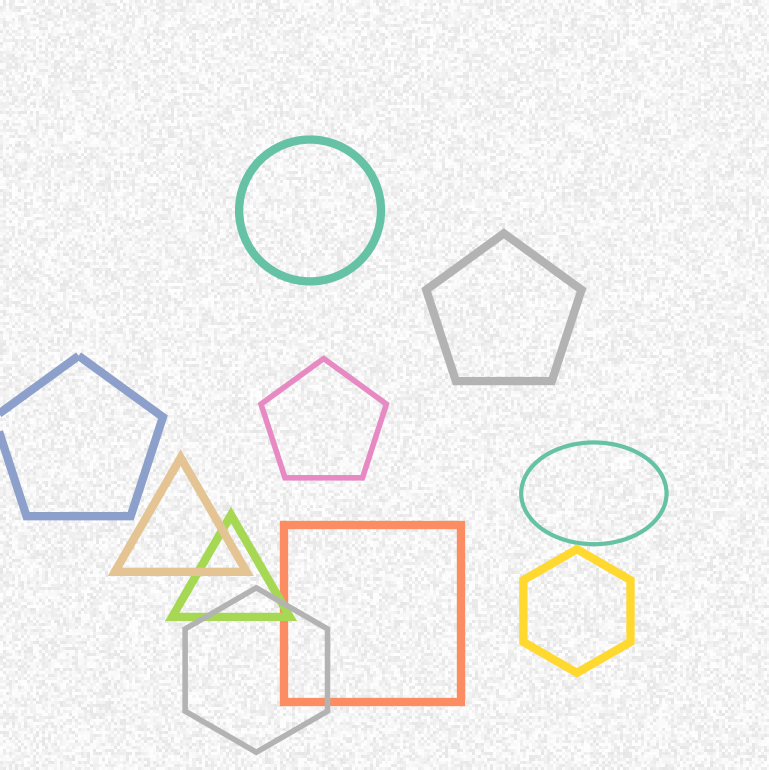[{"shape": "oval", "thickness": 1.5, "radius": 0.47, "center": [0.771, 0.359]}, {"shape": "circle", "thickness": 3, "radius": 0.46, "center": [0.403, 0.727]}, {"shape": "square", "thickness": 3, "radius": 0.57, "center": [0.483, 0.203]}, {"shape": "pentagon", "thickness": 3, "radius": 0.58, "center": [0.102, 0.423]}, {"shape": "pentagon", "thickness": 2, "radius": 0.43, "center": [0.42, 0.449]}, {"shape": "triangle", "thickness": 3, "radius": 0.44, "center": [0.3, 0.243]}, {"shape": "hexagon", "thickness": 3, "radius": 0.4, "center": [0.749, 0.206]}, {"shape": "triangle", "thickness": 3, "radius": 0.49, "center": [0.235, 0.307]}, {"shape": "pentagon", "thickness": 3, "radius": 0.53, "center": [0.654, 0.591]}, {"shape": "hexagon", "thickness": 2, "radius": 0.53, "center": [0.333, 0.13]}]